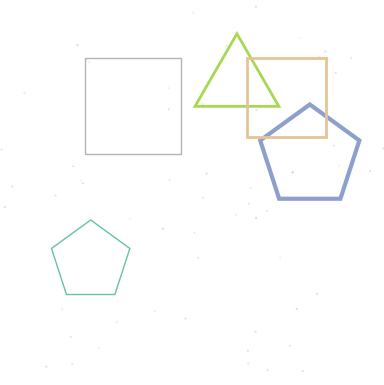[{"shape": "pentagon", "thickness": 1, "radius": 0.53, "center": [0.236, 0.322]}, {"shape": "pentagon", "thickness": 3, "radius": 0.68, "center": [0.805, 0.593]}, {"shape": "triangle", "thickness": 2, "radius": 0.63, "center": [0.615, 0.787]}, {"shape": "square", "thickness": 2, "radius": 0.51, "center": [0.744, 0.746]}, {"shape": "square", "thickness": 1, "radius": 0.63, "center": [0.345, 0.724]}]